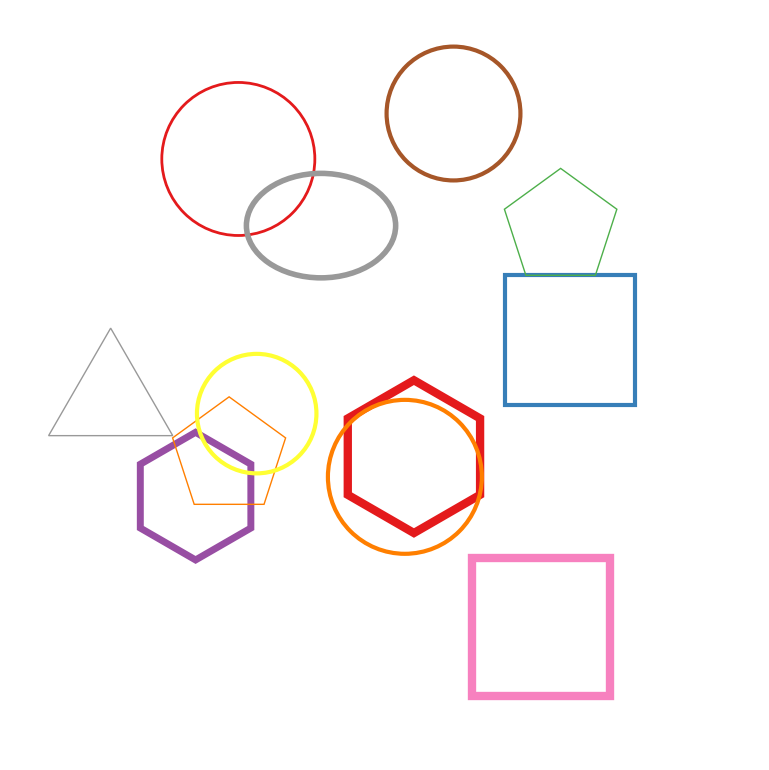[{"shape": "circle", "thickness": 1, "radius": 0.5, "center": [0.31, 0.794]}, {"shape": "hexagon", "thickness": 3, "radius": 0.5, "center": [0.538, 0.407]}, {"shape": "square", "thickness": 1.5, "radius": 0.42, "center": [0.74, 0.559]}, {"shape": "pentagon", "thickness": 0.5, "radius": 0.38, "center": [0.728, 0.705]}, {"shape": "hexagon", "thickness": 2.5, "radius": 0.41, "center": [0.254, 0.356]}, {"shape": "pentagon", "thickness": 0.5, "radius": 0.39, "center": [0.298, 0.407]}, {"shape": "circle", "thickness": 1.5, "radius": 0.5, "center": [0.526, 0.381]}, {"shape": "circle", "thickness": 1.5, "radius": 0.39, "center": [0.333, 0.463]}, {"shape": "circle", "thickness": 1.5, "radius": 0.43, "center": [0.589, 0.853]}, {"shape": "square", "thickness": 3, "radius": 0.45, "center": [0.702, 0.185]}, {"shape": "triangle", "thickness": 0.5, "radius": 0.47, "center": [0.144, 0.481]}, {"shape": "oval", "thickness": 2, "radius": 0.48, "center": [0.417, 0.707]}]